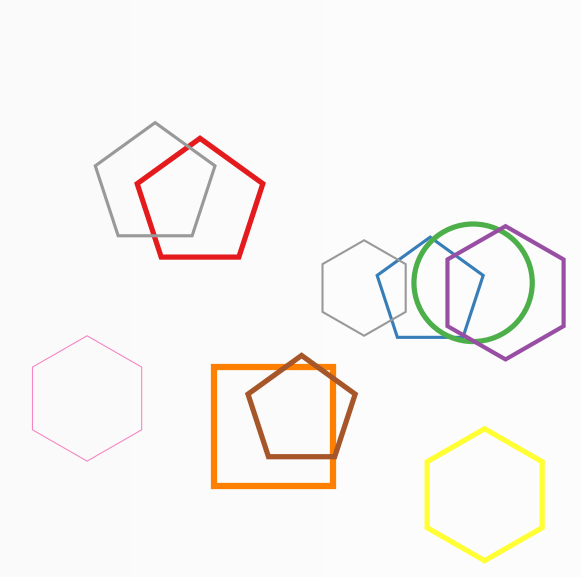[{"shape": "pentagon", "thickness": 2.5, "radius": 0.57, "center": [0.344, 0.646]}, {"shape": "pentagon", "thickness": 1.5, "radius": 0.48, "center": [0.74, 0.493]}, {"shape": "circle", "thickness": 2.5, "radius": 0.51, "center": [0.814, 0.509]}, {"shape": "hexagon", "thickness": 2, "radius": 0.58, "center": [0.87, 0.492]}, {"shape": "square", "thickness": 3, "radius": 0.51, "center": [0.47, 0.261]}, {"shape": "hexagon", "thickness": 2.5, "radius": 0.57, "center": [0.834, 0.142]}, {"shape": "pentagon", "thickness": 2.5, "radius": 0.48, "center": [0.519, 0.287]}, {"shape": "hexagon", "thickness": 0.5, "radius": 0.54, "center": [0.15, 0.309]}, {"shape": "hexagon", "thickness": 1, "radius": 0.41, "center": [0.626, 0.5]}, {"shape": "pentagon", "thickness": 1.5, "radius": 0.54, "center": [0.267, 0.678]}]